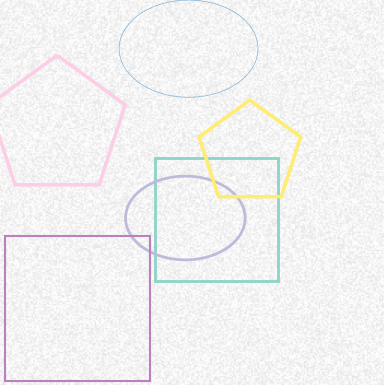[{"shape": "square", "thickness": 2, "radius": 0.8, "center": [0.563, 0.431]}, {"shape": "oval", "thickness": 2, "radius": 0.78, "center": [0.481, 0.434]}, {"shape": "oval", "thickness": 0.5, "radius": 0.9, "center": [0.49, 0.874]}, {"shape": "pentagon", "thickness": 2.5, "radius": 0.93, "center": [0.148, 0.67]}, {"shape": "square", "thickness": 1.5, "radius": 0.94, "center": [0.201, 0.2]}, {"shape": "pentagon", "thickness": 2.5, "radius": 0.69, "center": [0.649, 0.601]}]